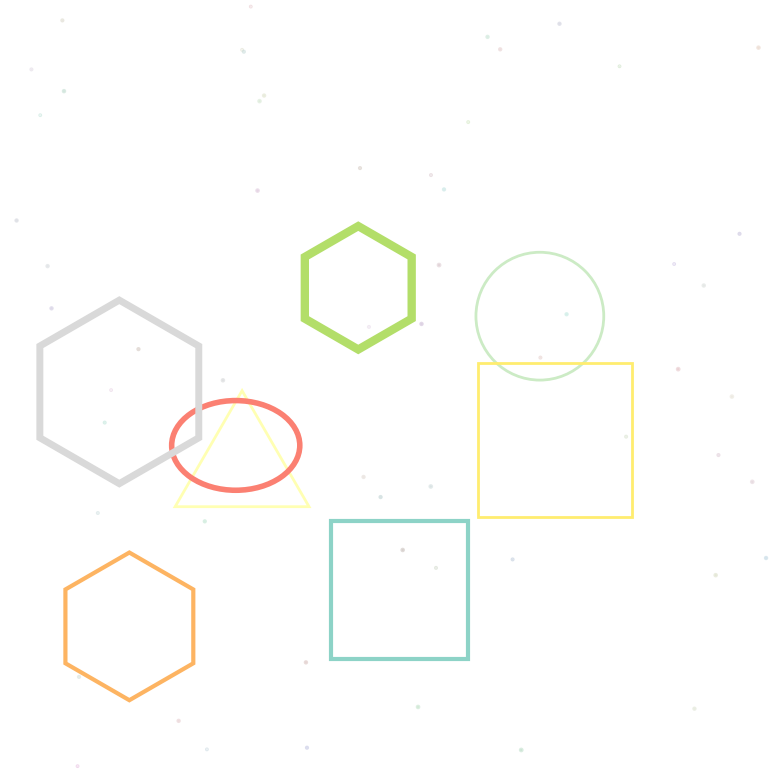[{"shape": "square", "thickness": 1.5, "radius": 0.45, "center": [0.519, 0.234]}, {"shape": "triangle", "thickness": 1, "radius": 0.5, "center": [0.314, 0.392]}, {"shape": "oval", "thickness": 2, "radius": 0.42, "center": [0.306, 0.422]}, {"shape": "hexagon", "thickness": 1.5, "radius": 0.48, "center": [0.168, 0.187]}, {"shape": "hexagon", "thickness": 3, "radius": 0.4, "center": [0.465, 0.626]}, {"shape": "hexagon", "thickness": 2.5, "radius": 0.6, "center": [0.155, 0.491]}, {"shape": "circle", "thickness": 1, "radius": 0.42, "center": [0.701, 0.589]}, {"shape": "square", "thickness": 1, "radius": 0.5, "center": [0.721, 0.429]}]